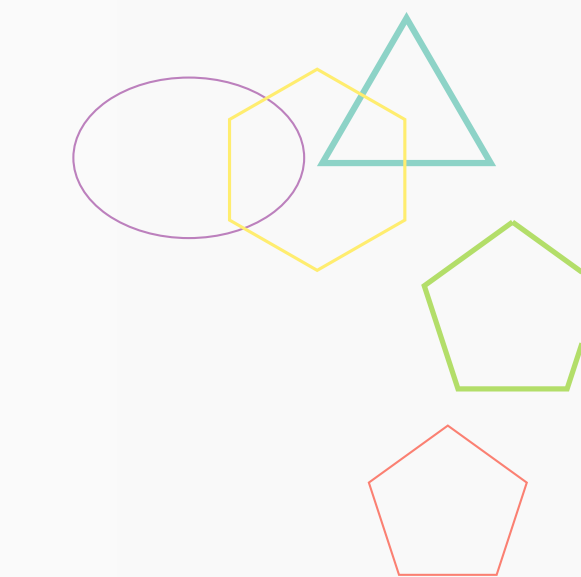[{"shape": "triangle", "thickness": 3, "radius": 0.84, "center": [0.699, 0.8]}, {"shape": "pentagon", "thickness": 1, "radius": 0.71, "center": [0.77, 0.119]}, {"shape": "pentagon", "thickness": 2.5, "radius": 0.8, "center": [0.882, 0.455]}, {"shape": "oval", "thickness": 1, "radius": 0.99, "center": [0.325, 0.726]}, {"shape": "hexagon", "thickness": 1.5, "radius": 0.87, "center": [0.546, 0.705]}]